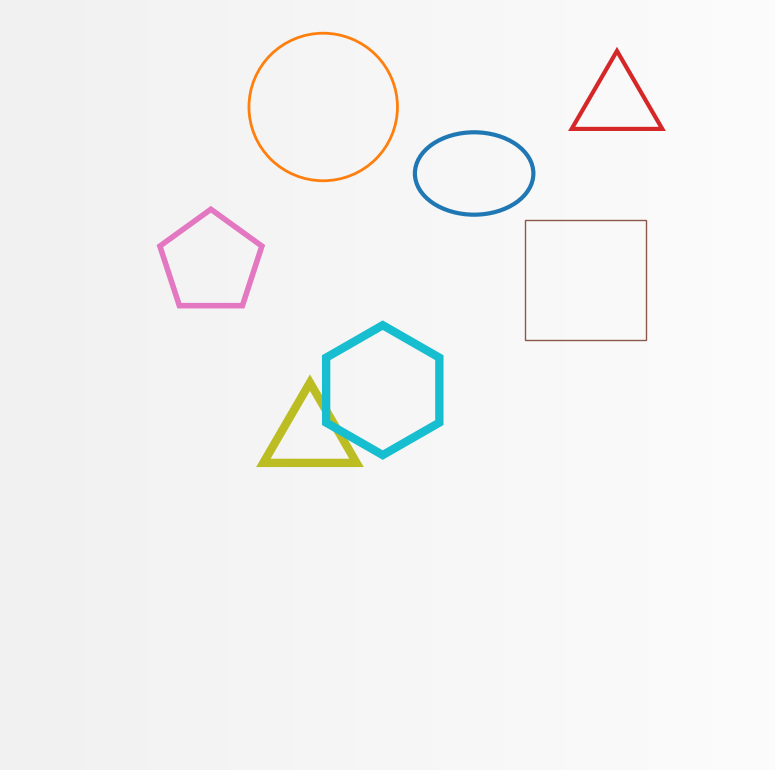[{"shape": "oval", "thickness": 1.5, "radius": 0.38, "center": [0.612, 0.775]}, {"shape": "circle", "thickness": 1, "radius": 0.48, "center": [0.417, 0.861]}, {"shape": "triangle", "thickness": 1.5, "radius": 0.34, "center": [0.796, 0.866]}, {"shape": "square", "thickness": 0.5, "radius": 0.39, "center": [0.756, 0.636]}, {"shape": "pentagon", "thickness": 2, "radius": 0.35, "center": [0.272, 0.659]}, {"shape": "triangle", "thickness": 3, "radius": 0.35, "center": [0.4, 0.434]}, {"shape": "hexagon", "thickness": 3, "radius": 0.42, "center": [0.494, 0.493]}]